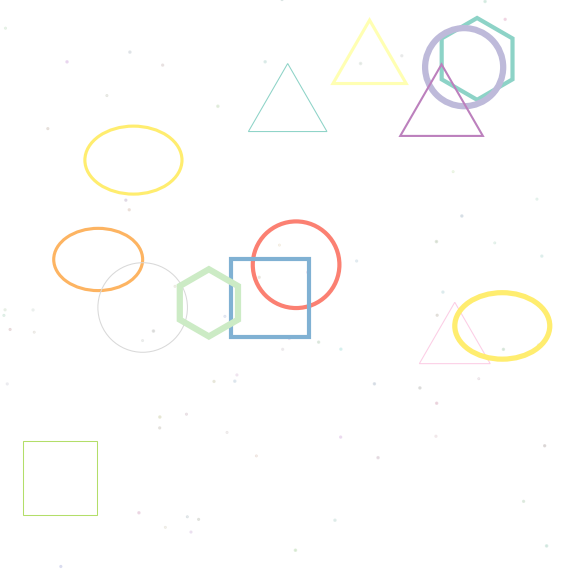[{"shape": "hexagon", "thickness": 2, "radius": 0.35, "center": [0.826, 0.897]}, {"shape": "triangle", "thickness": 0.5, "radius": 0.39, "center": [0.498, 0.811]}, {"shape": "triangle", "thickness": 1.5, "radius": 0.37, "center": [0.64, 0.891]}, {"shape": "circle", "thickness": 3, "radius": 0.34, "center": [0.804, 0.883]}, {"shape": "circle", "thickness": 2, "radius": 0.38, "center": [0.513, 0.541]}, {"shape": "square", "thickness": 2, "radius": 0.34, "center": [0.468, 0.483]}, {"shape": "oval", "thickness": 1.5, "radius": 0.38, "center": [0.17, 0.55]}, {"shape": "square", "thickness": 0.5, "radius": 0.32, "center": [0.103, 0.172]}, {"shape": "triangle", "thickness": 0.5, "radius": 0.35, "center": [0.787, 0.405]}, {"shape": "circle", "thickness": 0.5, "radius": 0.39, "center": [0.247, 0.467]}, {"shape": "triangle", "thickness": 1, "radius": 0.41, "center": [0.765, 0.805]}, {"shape": "hexagon", "thickness": 3, "radius": 0.29, "center": [0.362, 0.475]}, {"shape": "oval", "thickness": 1.5, "radius": 0.42, "center": [0.231, 0.722]}, {"shape": "oval", "thickness": 2.5, "radius": 0.41, "center": [0.87, 0.435]}]